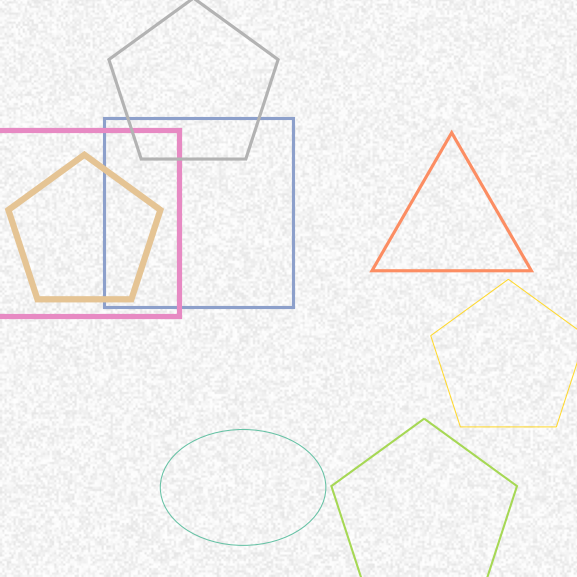[{"shape": "oval", "thickness": 0.5, "radius": 0.72, "center": [0.421, 0.155]}, {"shape": "triangle", "thickness": 1.5, "radius": 0.8, "center": [0.782, 0.61]}, {"shape": "square", "thickness": 1.5, "radius": 0.82, "center": [0.344, 0.632]}, {"shape": "square", "thickness": 2.5, "radius": 0.8, "center": [0.149, 0.613]}, {"shape": "pentagon", "thickness": 1, "radius": 0.84, "center": [0.735, 0.105]}, {"shape": "pentagon", "thickness": 0.5, "radius": 0.71, "center": [0.88, 0.374]}, {"shape": "pentagon", "thickness": 3, "radius": 0.69, "center": [0.146, 0.593]}, {"shape": "pentagon", "thickness": 1.5, "radius": 0.77, "center": [0.335, 0.848]}]